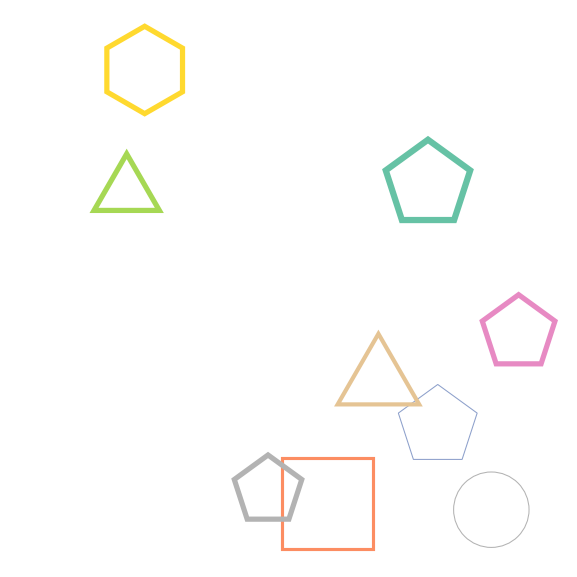[{"shape": "pentagon", "thickness": 3, "radius": 0.38, "center": [0.741, 0.68]}, {"shape": "square", "thickness": 1.5, "radius": 0.4, "center": [0.567, 0.127]}, {"shape": "pentagon", "thickness": 0.5, "radius": 0.36, "center": [0.758, 0.262]}, {"shape": "pentagon", "thickness": 2.5, "radius": 0.33, "center": [0.898, 0.423]}, {"shape": "triangle", "thickness": 2.5, "radius": 0.33, "center": [0.219, 0.667]}, {"shape": "hexagon", "thickness": 2.5, "radius": 0.38, "center": [0.251, 0.878]}, {"shape": "triangle", "thickness": 2, "radius": 0.41, "center": [0.655, 0.34]}, {"shape": "circle", "thickness": 0.5, "radius": 0.33, "center": [0.851, 0.117]}, {"shape": "pentagon", "thickness": 2.5, "radius": 0.31, "center": [0.464, 0.15]}]